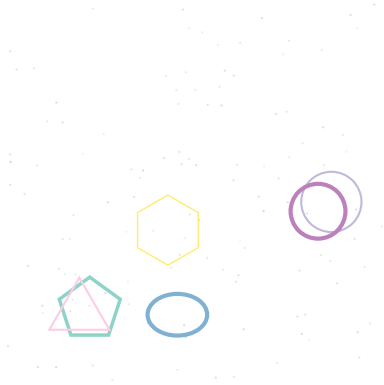[{"shape": "pentagon", "thickness": 2.5, "radius": 0.42, "center": [0.233, 0.197]}, {"shape": "circle", "thickness": 1.5, "radius": 0.39, "center": [0.861, 0.476]}, {"shape": "oval", "thickness": 3, "radius": 0.39, "center": [0.461, 0.183]}, {"shape": "triangle", "thickness": 1.5, "radius": 0.45, "center": [0.206, 0.189]}, {"shape": "circle", "thickness": 3, "radius": 0.36, "center": [0.826, 0.451]}, {"shape": "hexagon", "thickness": 1, "radius": 0.46, "center": [0.436, 0.402]}]